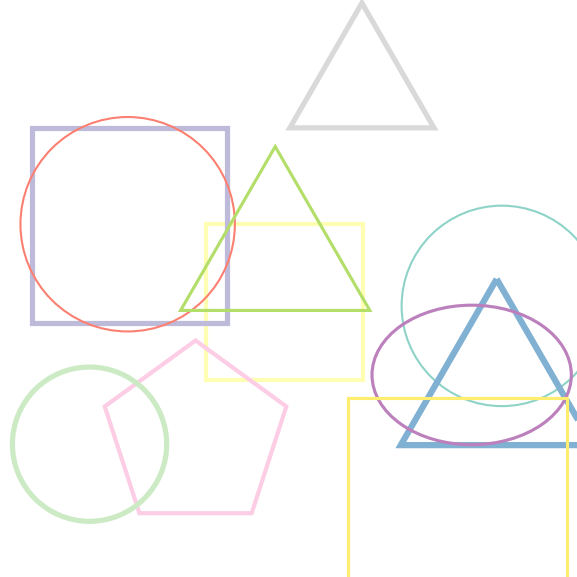[{"shape": "circle", "thickness": 1, "radius": 0.87, "center": [0.869, 0.469]}, {"shape": "square", "thickness": 2, "radius": 0.68, "center": [0.493, 0.476]}, {"shape": "square", "thickness": 2.5, "radius": 0.84, "center": [0.225, 0.608]}, {"shape": "circle", "thickness": 1, "radius": 0.93, "center": [0.221, 0.611]}, {"shape": "triangle", "thickness": 3, "radius": 0.96, "center": [0.86, 0.324]}, {"shape": "triangle", "thickness": 1.5, "radius": 0.95, "center": [0.477, 0.556]}, {"shape": "pentagon", "thickness": 2, "radius": 0.83, "center": [0.339, 0.244]}, {"shape": "triangle", "thickness": 2.5, "radius": 0.72, "center": [0.627, 0.85]}, {"shape": "oval", "thickness": 1.5, "radius": 0.86, "center": [0.817, 0.35]}, {"shape": "circle", "thickness": 2.5, "radius": 0.67, "center": [0.155, 0.23]}, {"shape": "square", "thickness": 1.5, "radius": 0.95, "center": [0.792, 0.12]}]